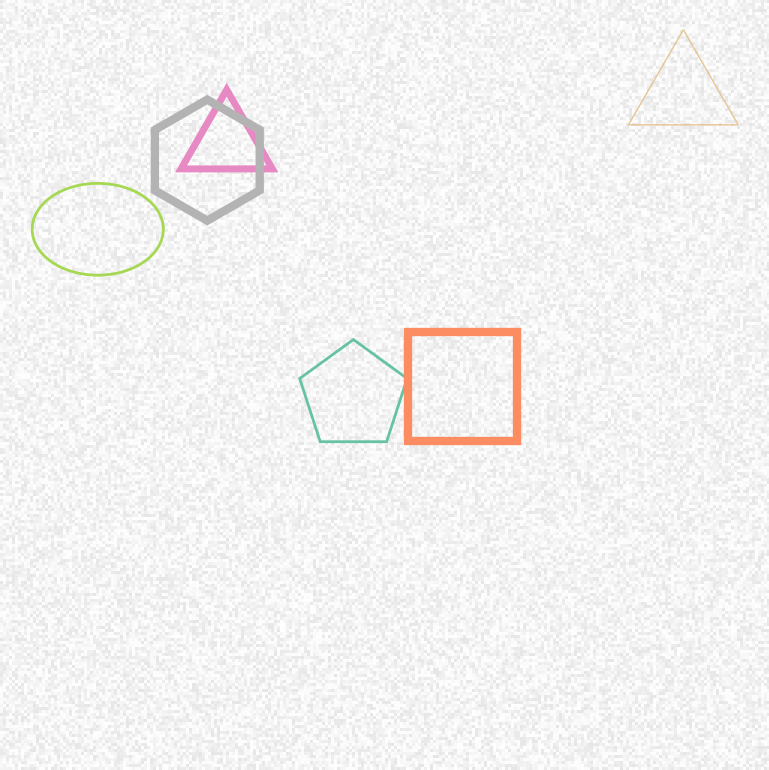[{"shape": "pentagon", "thickness": 1, "radius": 0.37, "center": [0.459, 0.486]}, {"shape": "square", "thickness": 3, "radius": 0.35, "center": [0.601, 0.498]}, {"shape": "triangle", "thickness": 2.5, "radius": 0.34, "center": [0.294, 0.815]}, {"shape": "oval", "thickness": 1, "radius": 0.43, "center": [0.127, 0.702]}, {"shape": "triangle", "thickness": 0.5, "radius": 0.41, "center": [0.887, 0.879]}, {"shape": "hexagon", "thickness": 3, "radius": 0.39, "center": [0.269, 0.792]}]